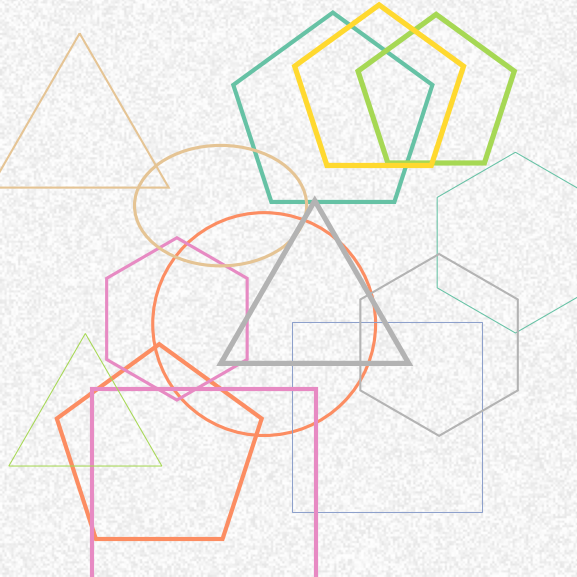[{"shape": "pentagon", "thickness": 2, "radius": 0.91, "center": [0.576, 0.796]}, {"shape": "hexagon", "thickness": 0.5, "radius": 0.78, "center": [0.893, 0.579]}, {"shape": "pentagon", "thickness": 2, "radius": 0.93, "center": [0.276, 0.217]}, {"shape": "circle", "thickness": 1.5, "radius": 0.96, "center": [0.457, 0.438]}, {"shape": "square", "thickness": 0.5, "radius": 0.82, "center": [0.671, 0.277]}, {"shape": "hexagon", "thickness": 1.5, "radius": 0.7, "center": [0.306, 0.447]}, {"shape": "square", "thickness": 2, "radius": 0.97, "center": [0.353, 0.132]}, {"shape": "pentagon", "thickness": 2.5, "radius": 0.71, "center": [0.755, 0.832]}, {"shape": "triangle", "thickness": 0.5, "radius": 0.77, "center": [0.148, 0.269]}, {"shape": "pentagon", "thickness": 2.5, "radius": 0.77, "center": [0.656, 0.837]}, {"shape": "triangle", "thickness": 1, "radius": 0.89, "center": [0.138, 0.763]}, {"shape": "oval", "thickness": 1.5, "radius": 0.75, "center": [0.382, 0.643]}, {"shape": "hexagon", "thickness": 1, "radius": 0.79, "center": [0.76, 0.402]}, {"shape": "triangle", "thickness": 2.5, "radius": 0.94, "center": [0.545, 0.464]}]